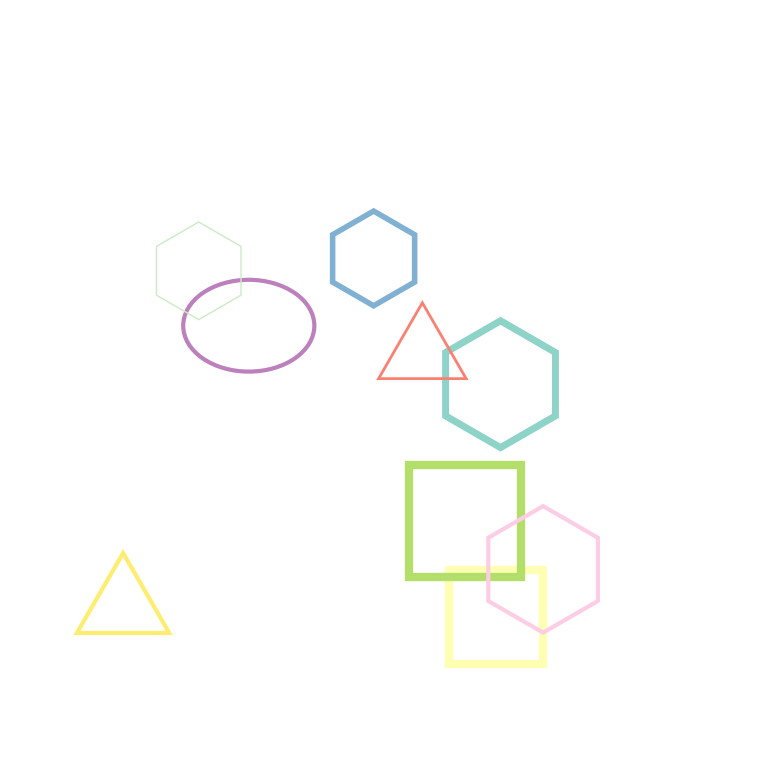[{"shape": "hexagon", "thickness": 2.5, "radius": 0.41, "center": [0.65, 0.501]}, {"shape": "square", "thickness": 3, "radius": 0.31, "center": [0.644, 0.199]}, {"shape": "triangle", "thickness": 1, "radius": 0.33, "center": [0.549, 0.541]}, {"shape": "hexagon", "thickness": 2, "radius": 0.31, "center": [0.485, 0.664]}, {"shape": "square", "thickness": 3, "radius": 0.36, "center": [0.604, 0.323]}, {"shape": "hexagon", "thickness": 1.5, "radius": 0.41, "center": [0.705, 0.261]}, {"shape": "oval", "thickness": 1.5, "radius": 0.43, "center": [0.323, 0.577]}, {"shape": "hexagon", "thickness": 0.5, "radius": 0.32, "center": [0.258, 0.648]}, {"shape": "triangle", "thickness": 1.5, "radius": 0.35, "center": [0.16, 0.213]}]